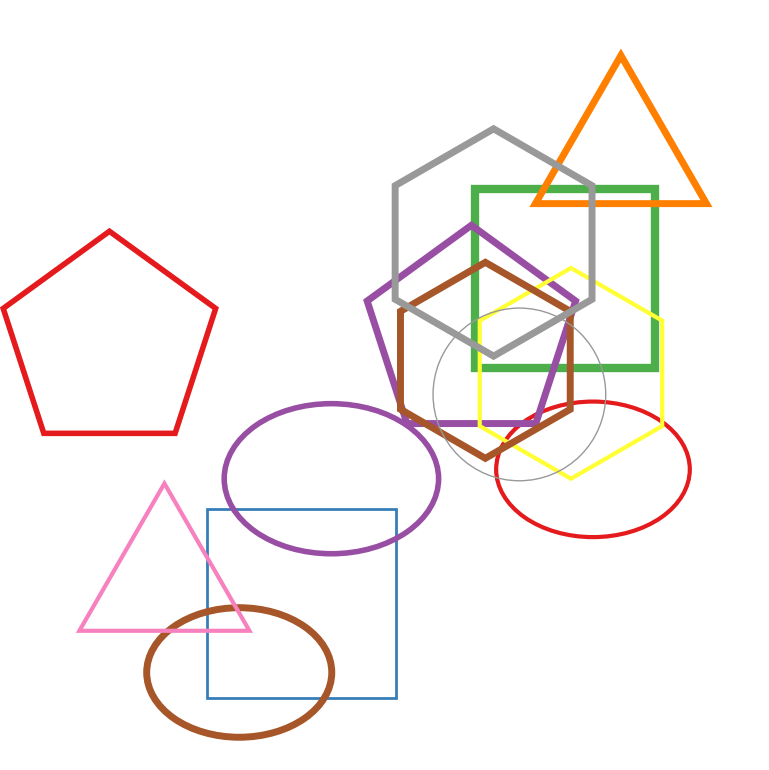[{"shape": "oval", "thickness": 1.5, "radius": 0.63, "center": [0.77, 0.39]}, {"shape": "pentagon", "thickness": 2, "radius": 0.73, "center": [0.142, 0.555]}, {"shape": "square", "thickness": 1, "radius": 0.61, "center": [0.391, 0.216]}, {"shape": "square", "thickness": 3, "radius": 0.58, "center": [0.734, 0.638]}, {"shape": "pentagon", "thickness": 2.5, "radius": 0.71, "center": [0.612, 0.565]}, {"shape": "oval", "thickness": 2, "radius": 0.7, "center": [0.43, 0.378]}, {"shape": "triangle", "thickness": 2.5, "radius": 0.64, "center": [0.806, 0.8]}, {"shape": "hexagon", "thickness": 1.5, "radius": 0.68, "center": [0.742, 0.515]}, {"shape": "oval", "thickness": 2.5, "radius": 0.6, "center": [0.311, 0.127]}, {"shape": "hexagon", "thickness": 2.5, "radius": 0.64, "center": [0.63, 0.532]}, {"shape": "triangle", "thickness": 1.5, "radius": 0.64, "center": [0.214, 0.245]}, {"shape": "circle", "thickness": 0.5, "radius": 0.56, "center": [0.675, 0.488]}, {"shape": "hexagon", "thickness": 2.5, "radius": 0.74, "center": [0.641, 0.685]}]